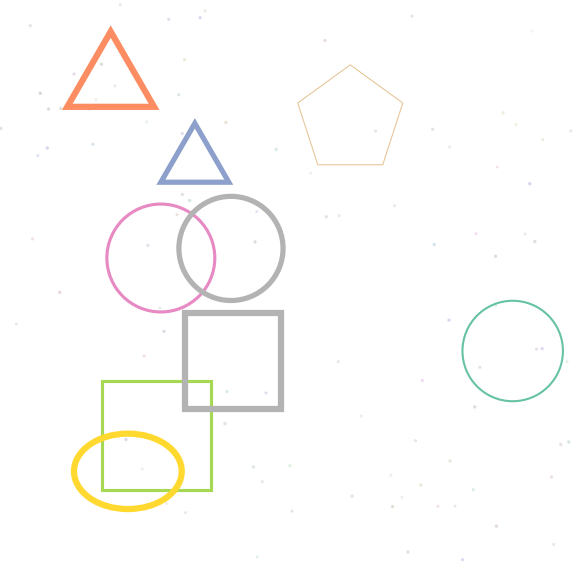[{"shape": "circle", "thickness": 1, "radius": 0.43, "center": [0.888, 0.391]}, {"shape": "triangle", "thickness": 3, "radius": 0.43, "center": [0.192, 0.858]}, {"shape": "triangle", "thickness": 2.5, "radius": 0.34, "center": [0.337, 0.718]}, {"shape": "circle", "thickness": 1.5, "radius": 0.47, "center": [0.279, 0.552]}, {"shape": "square", "thickness": 1.5, "radius": 0.47, "center": [0.271, 0.245]}, {"shape": "oval", "thickness": 3, "radius": 0.47, "center": [0.221, 0.183]}, {"shape": "pentagon", "thickness": 0.5, "radius": 0.48, "center": [0.607, 0.791]}, {"shape": "square", "thickness": 3, "radius": 0.42, "center": [0.404, 0.374]}, {"shape": "circle", "thickness": 2.5, "radius": 0.45, "center": [0.4, 0.569]}]